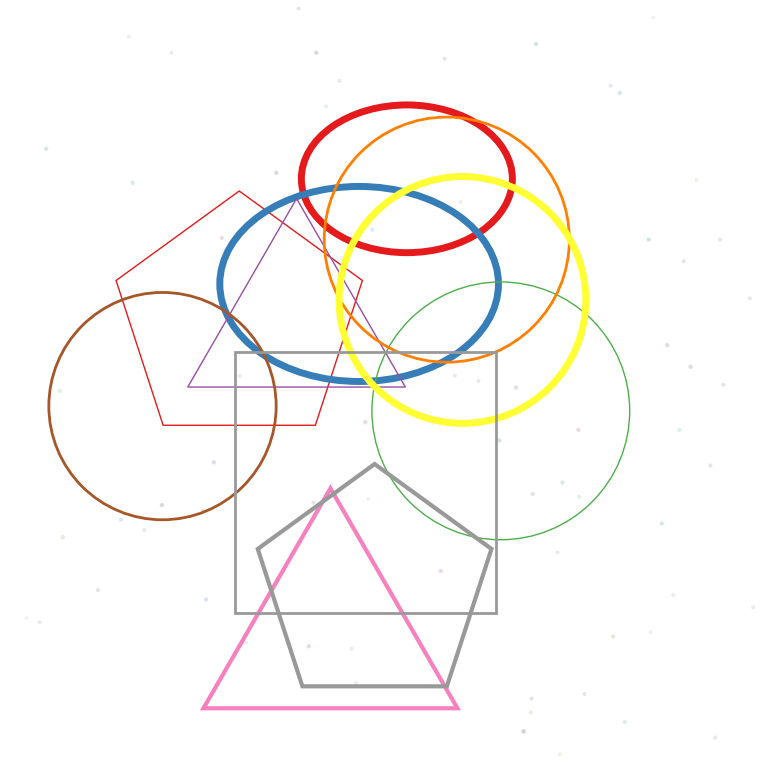[{"shape": "oval", "thickness": 2.5, "radius": 0.69, "center": [0.528, 0.768]}, {"shape": "pentagon", "thickness": 0.5, "radius": 0.84, "center": [0.311, 0.584]}, {"shape": "oval", "thickness": 2.5, "radius": 0.9, "center": [0.466, 0.631]}, {"shape": "circle", "thickness": 0.5, "radius": 0.84, "center": [0.65, 0.466]}, {"shape": "triangle", "thickness": 0.5, "radius": 0.82, "center": [0.385, 0.579]}, {"shape": "circle", "thickness": 1, "radius": 0.8, "center": [0.58, 0.689]}, {"shape": "circle", "thickness": 2.5, "radius": 0.8, "center": [0.601, 0.61]}, {"shape": "circle", "thickness": 1, "radius": 0.74, "center": [0.211, 0.473]}, {"shape": "triangle", "thickness": 1.5, "radius": 0.95, "center": [0.429, 0.175]}, {"shape": "pentagon", "thickness": 1.5, "radius": 0.8, "center": [0.487, 0.238]}, {"shape": "square", "thickness": 1, "radius": 0.85, "center": [0.475, 0.373]}]